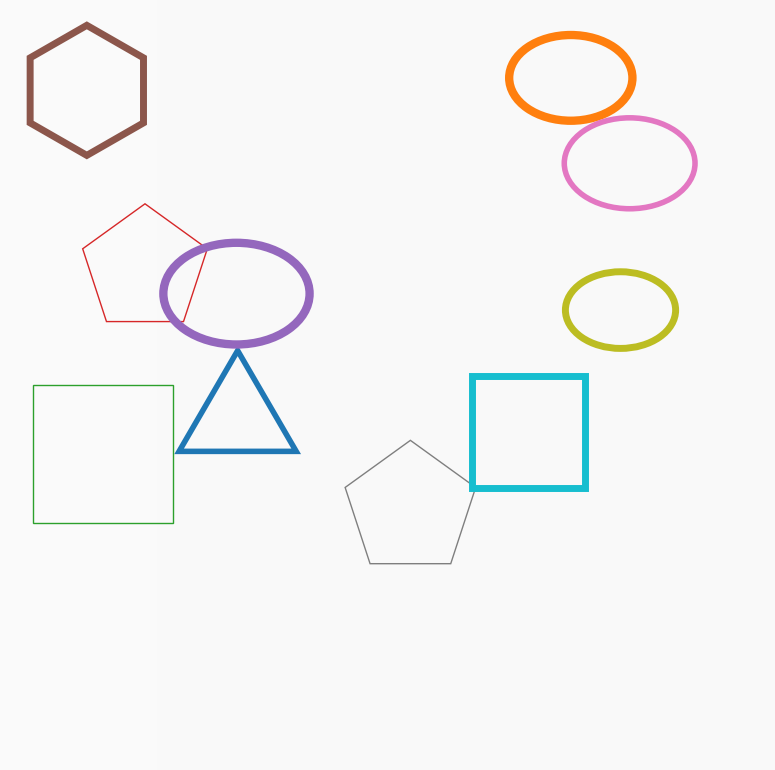[{"shape": "triangle", "thickness": 2, "radius": 0.44, "center": [0.307, 0.457]}, {"shape": "oval", "thickness": 3, "radius": 0.4, "center": [0.737, 0.899]}, {"shape": "square", "thickness": 0.5, "radius": 0.45, "center": [0.133, 0.411]}, {"shape": "pentagon", "thickness": 0.5, "radius": 0.42, "center": [0.187, 0.651]}, {"shape": "oval", "thickness": 3, "radius": 0.47, "center": [0.305, 0.619]}, {"shape": "hexagon", "thickness": 2.5, "radius": 0.42, "center": [0.112, 0.883]}, {"shape": "oval", "thickness": 2, "radius": 0.42, "center": [0.812, 0.788]}, {"shape": "pentagon", "thickness": 0.5, "radius": 0.44, "center": [0.53, 0.34]}, {"shape": "oval", "thickness": 2.5, "radius": 0.36, "center": [0.801, 0.597]}, {"shape": "square", "thickness": 2.5, "radius": 0.36, "center": [0.682, 0.439]}]